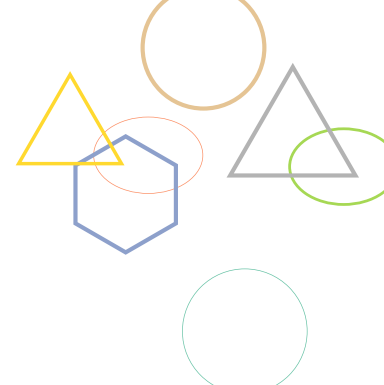[{"shape": "circle", "thickness": 0.5, "radius": 0.81, "center": [0.636, 0.14]}, {"shape": "oval", "thickness": 0.5, "radius": 0.71, "center": [0.385, 0.597]}, {"shape": "hexagon", "thickness": 3, "radius": 0.75, "center": [0.326, 0.495]}, {"shape": "oval", "thickness": 2, "radius": 0.7, "center": [0.893, 0.567]}, {"shape": "triangle", "thickness": 2.5, "radius": 0.77, "center": [0.182, 0.652]}, {"shape": "circle", "thickness": 3, "radius": 0.79, "center": [0.529, 0.876]}, {"shape": "triangle", "thickness": 3, "radius": 0.94, "center": [0.761, 0.638]}]